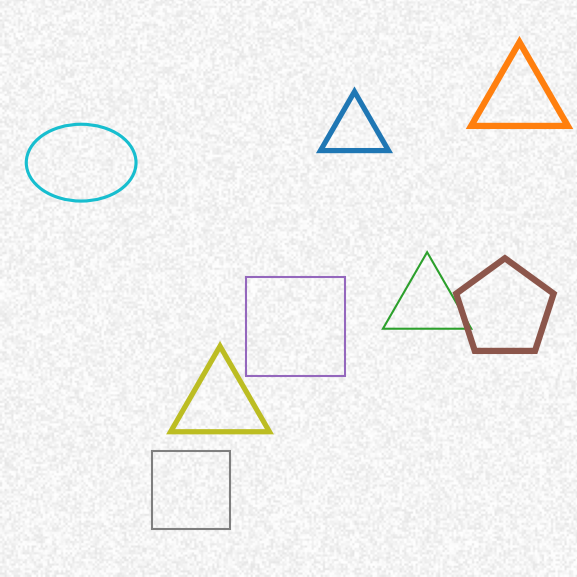[{"shape": "triangle", "thickness": 2.5, "radius": 0.34, "center": [0.614, 0.772]}, {"shape": "triangle", "thickness": 3, "radius": 0.48, "center": [0.9, 0.829]}, {"shape": "triangle", "thickness": 1, "radius": 0.44, "center": [0.74, 0.474]}, {"shape": "square", "thickness": 1, "radius": 0.43, "center": [0.511, 0.434]}, {"shape": "pentagon", "thickness": 3, "radius": 0.44, "center": [0.874, 0.463]}, {"shape": "square", "thickness": 1, "radius": 0.34, "center": [0.33, 0.15]}, {"shape": "triangle", "thickness": 2.5, "radius": 0.49, "center": [0.381, 0.301]}, {"shape": "oval", "thickness": 1.5, "radius": 0.48, "center": [0.141, 0.717]}]